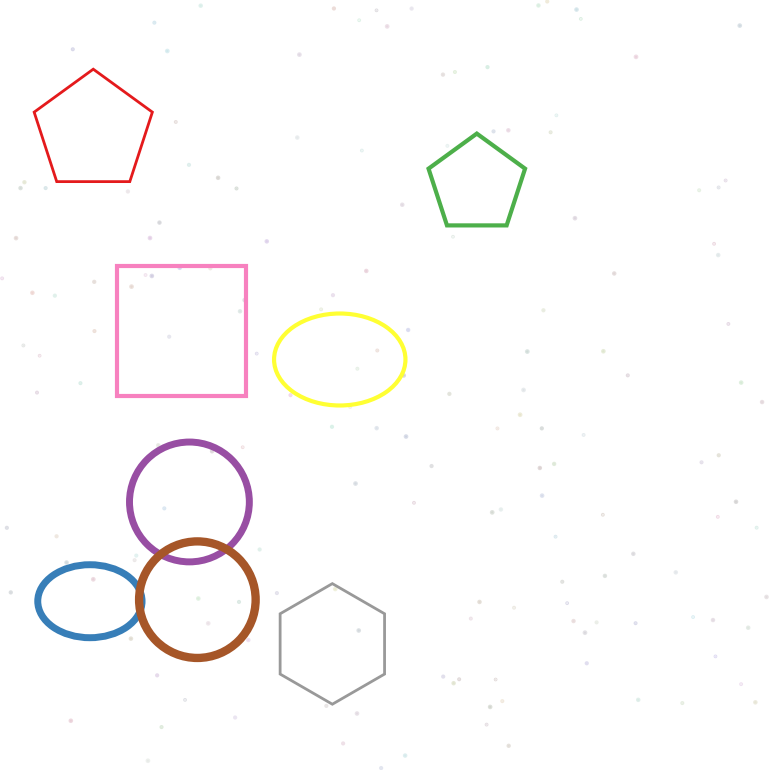[{"shape": "pentagon", "thickness": 1, "radius": 0.4, "center": [0.121, 0.829]}, {"shape": "oval", "thickness": 2.5, "radius": 0.34, "center": [0.117, 0.219]}, {"shape": "pentagon", "thickness": 1.5, "radius": 0.33, "center": [0.619, 0.761]}, {"shape": "circle", "thickness": 2.5, "radius": 0.39, "center": [0.246, 0.348]}, {"shape": "oval", "thickness": 1.5, "radius": 0.43, "center": [0.441, 0.533]}, {"shape": "circle", "thickness": 3, "radius": 0.38, "center": [0.256, 0.221]}, {"shape": "square", "thickness": 1.5, "radius": 0.42, "center": [0.235, 0.57]}, {"shape": "hexagon", "thickness": 1, "radius": 0.39, "center": [0.432, 0.164]}]